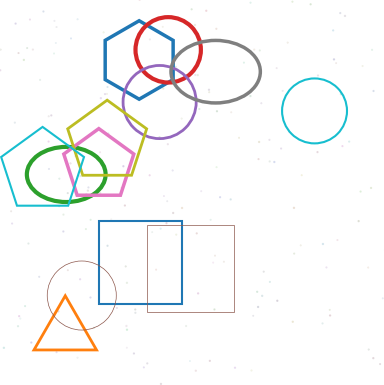[{"shape": "hexagon", "thickness": 2.5, "radius": 0.51, "center": [0.361, 0.844]}, {"shape": "square", "thickness": 1.5, "radius": 0.54, "center": [0.365, 0.319]}, {"shape": "triangle", "thickness": 2, "radius": 0.47, "center": [0.169, 0.138]}, {"shape": "oval", "thickness": 3, "radius": 0.51, "center": [0.172, 0.547]}, {"shape": "circle", "thickness": 3, "radius": 0.42, "center": [0.437, 0.871]}, {"shape": "circle", "thickness": 2, "radius": 0.47, "center": [0.415, 0.735]}, {"shape": "circle", "thickness": 0.5, "radius": 0.45, "center": [0.212, 0.232]}, {"shape": "square", "thickness": 0.5, "radius": 0.56, "center": [0.494, 0.303]}, {"shape": "pentagon", "thickness": 2.5, "radius": 0.48, "center": [0.257, 0.57]}, {"shape": "oval", "thickness": 2.5, "radius": 0.58, "center": [0.56, 0.814]}, {"shape": "pentagon", "thickness": 2, "radius": 0.54, "center": [0.278, 0.632]}, {"shape": "circle", "thickness": 1.5, "radius": 0.42, "center": [0.817, 0.712]}, {"shape": "pentagon", "thickness": 1.5, "radius": 0.57, "center": [0.111, 0.557]}]